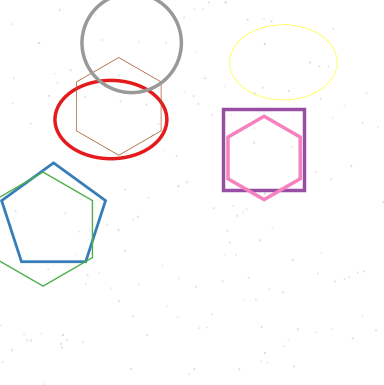[{"shape": "oval", "thickness": 2.5, "radius": 0.73, "center": [0.288, 0.689]}, {"shape": "pentagon", "thickness": 2, "radius": 0.71, "center": [0.139, 0.435]}, {"shape": "hexagon", "thickness": 1, "radius": 0.74, "center": [0.112, 0.405]}, {"shape": "square", "thickness": 2.5, "radius": 0.53, "center": [0.686, 0.611]}, {"shape": "oval", "thickness": 0.5, "radius": 0.7, "center": [0.736, 0.838]}, {"shape": "hexagon", "thickness": 0.5, "radius": 0.63, "center": [0.308, 0.724]}, {"shape": "hexagon", "thickness": 2.5, "radius": 0.54, "center": [0.686, 0.59]}, {"shape": "circle", "thickness": 2.5, "radius": 0.65, "center": [0.342, 0.889]}]